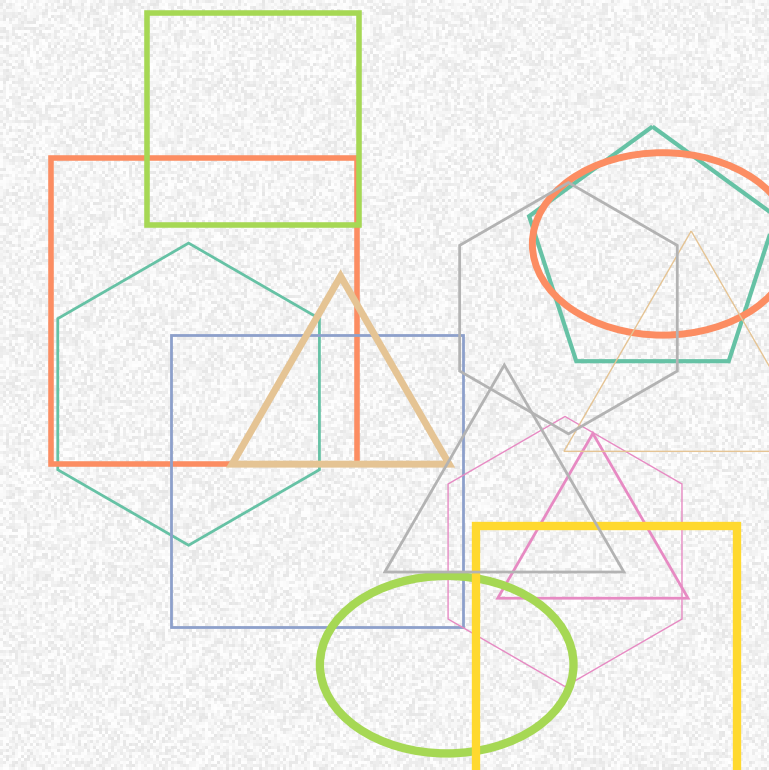[{"shape": "hexagon", "thickness": 1, "radius": 0.98, "center": [0.245, 0.488]}, {"shape": "pentagon", "thickness": 1.5, "radius": 0.84, "center": [0.847, 0.667]}, {"shape": "square", "thickness": 2, "radius": 0.99, "center": [0.264, 0.597]}, {"shape": "oval", "thickness": 2.5, "radius": 0.85, "center": [0.861, 0.683]}, {"shape": "square", "thickness": 1, "radius": 0.95, "center": [0.412, 0.375]}, {"shape": "hexagon", "thickness": 0.5, "radius": 0.88, "center": [0.734, 0.284]}, {"shape": "triangle", "thickness": 1, "radius": 0.71, "center": [0.77, 0.294]}, {"shape": "square", "thickness": 2, "radius": 0.69, "center": [0.329, 0.845]}, {"shape": "oval", "thickness": 3, "radius": 0.82, "center": [0.58, 0.137]}, {"shape": "square", "thickness": 3, "radius": 0.85, "center": [0.787, 0.147]}, {"shape": "triangle", "thickness": 0.5, "radius": 0.95, "center": [0.898, 0.509]}, {"shape": "triangle", "thickness": 2.5, "radius": 0.81, "center": [0.442, 0.479]}, {"shape": "hexagon", "thickness": 1, "radius": 0.82, "center": [0.738, 0.6]}, {"shape": "triangle", "thickness": 1, "radius": 0.9, "center": [0.655, 0.347]}]